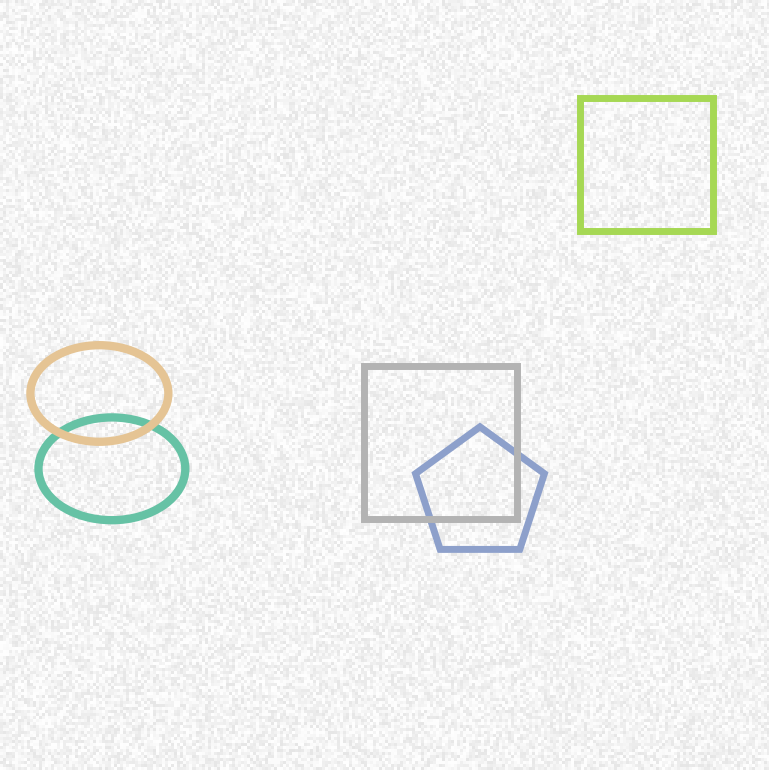[{"shape": "oval", "thickness": 3, "radius": 0.48, "center": [0.145, 0.391]}, {"shape": "pentagon", "thickness": 2.5, "radius": 0.44, "center": [0.623, 0.358]}, {"shape": "square", "thickness": 2.5, "radius": 0.43, "center": [0.839, 0.786]}, {"shape": "oval", "thickness": 3, "radius": 0.45, "center": [0.129, 0.489]}, {"shape": "square", "thickness": 2.5, "radius": 0.5, "center": [0.572, 0.426]}]